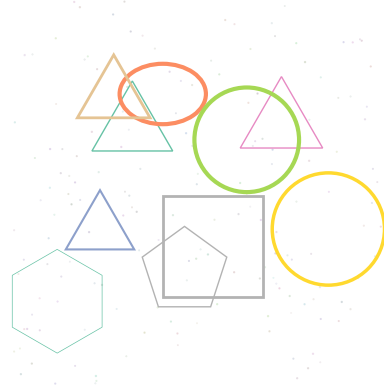[{"shape": "triangle", "thickness": 1, "radius": 0.61, "center": [0.344, 0.668]}, {"shape": "hexagon", "thickness": 0.5, "radius": 0.67, "center": [0.149, 0.218]}, {"shape": "oval", "thickness": 3, "radius": 0.56, "center": [0.423, 0.756]}, {"shape": "triangle", "thickness": 1.5, "radius": 0.51, "center": [0.26, 0.403]}, {"shape": "triangle", "thickness": 1, "radius": 0.62, "center": [0.731, 0.677]}, {"shape": "circle", "thickness": 3, "radius": 0.68, "center": [0.641, 0.637]}, {"shape": "circle", "thickness": 2.5, "radius": 0.73, "center": [0.853, 0.405]}, {"shape": "triangle", "thickness": 2, "radius": 0.55, "center": [0.295, 0.749]}, {"shape": "square", "thickness": 2, "radius": 0.65, "center": [0.553, 0.36]}, {"shape": "pentagon", "thickness": 1, "radius": 0.58, "center": [0.479, 0.297]}]